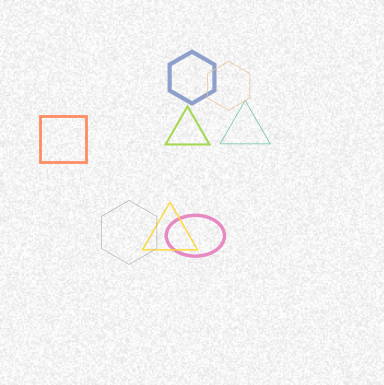[{"shape": "triangle", "thickness": 0.5, "radius": 0.38, "center": [0.637, 0.664]}, {"shape": "square", "thickness": 2, "radius": 0.3, "center": [0.163, 0.638]}, {"shape": "hexagon", "thickness": 3, "radius": 0.34, "center": [0.499, 0.799]}, {"shape": "oval", "thickness": 2.5, "radius": 0.38, "center": [0.507, 0.388]}, {"shape": "triangle", "thickness": 1.5, "radius": 0.33, "center": [0.487, 0.658]}, {"shape": "triangle", "thickness": 1, "radius": 0.41, "center": [0.442, 0.392]}, {"shape": "hexagon", "thickness": 0.5, "radius": 0.32, "center": [0.594, 0.777]}, {"shape": "hexagon", "thickness": 0.5, "radius": 0.42, "center": [0.335, 0.396]}]